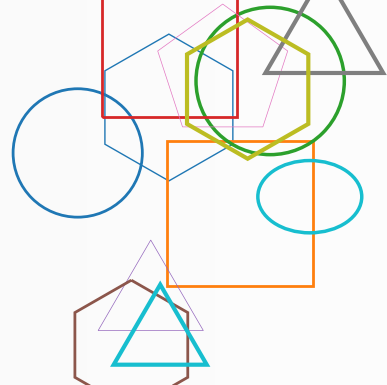[{"shape": "hexagon", "thickness": 1, "radius": 0.95, "center": [0.436, 0.721]}, {"shape": "circle", "thickness": 2, "radius": 0.83, "center": [0.201, 0.603]}, {"shape": "square", "thickness": 2, "radius": 0.94, "center": [0.619, 0.445]}, {"shape": "circle", "thickness": 2.5, "radius": 0.96, "center": [0.697, 0.79]}, {"shape": "square", "thickness": 2, "radius": 0.87, "center": [0.437, 0.871]}, {"shape": "triangle", "thickness": 0.5, "radius": 0.78, "center": [0.389, 0.22]}, {"shape": "hexagon", "thickness": 2, "radius": 0.84, "center": [0.339, 0.104]}, {"shape": "pentagon", "thickness": 0.5, "radius": 0.88, "center": [0.575, 0.813]}, {"shape": "triangle", "thickness": 3, "radius": 0.88, "center": [0.837, 0.898]}, {"shape": "hexagon", "thickness": 3, "radius": 0.9, "center": [0.639, 0.769]}, {"shape": "triangle", "thickness": 3, "radius": 0.69, "center": [0.413, 0.122]}, {"shape": "oval", "thickness": 2.5, "radius": 0.67, "center": [0.799, 0.489]}]